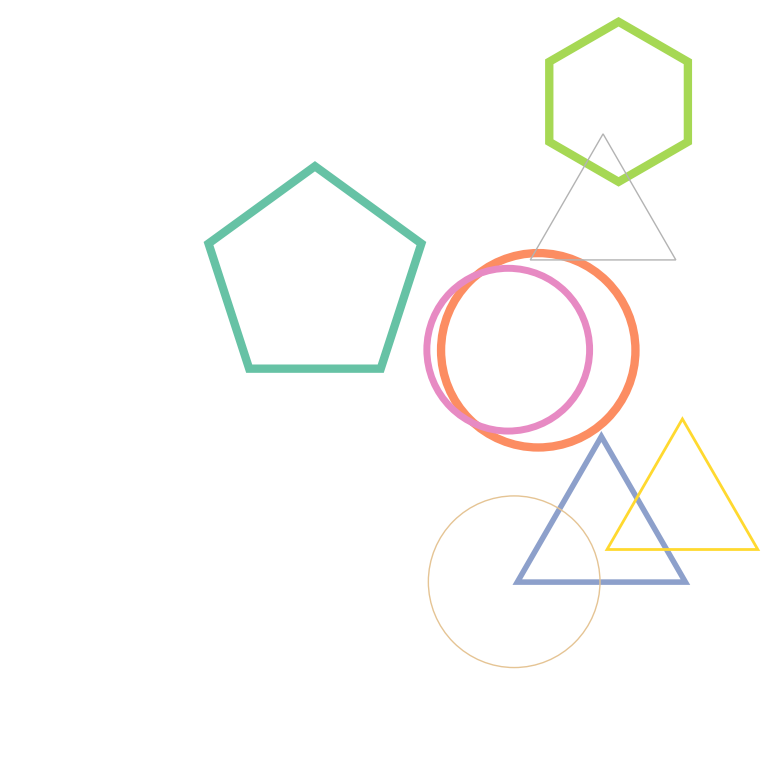[{"shape": "pentagon", "thickness": 3, "radius": 0.73, "center": [0.409, 0.639]}, {"shape": "circle", "thickness": 3, "radius": 0.63, "center": [0.699, 0.545]}, {"shape": "triangle", "thickness": 2, "radius": 0.63, "center": [0.781, 0.307]}, {"shape": "circle", "thickness": 2.5, "radius": 0.53, "center": [0.66, 0.546]}, {"shape": "hexagon", "thickness": 3, "radius": 0.52, "center": [0.803, 0.868]}, {"shape": "triangle", "thickness": 1, "radius": 0.57, "center": [0.886, 0.343]}, {"shape": "circle", "thickness": 0.5, "radius": 0.56, "center": [0.668, 0.244]}, {"shape": "triangle", "thickness": 0.5, "radius": 0.55, "center": [0.783, 0.717]}]